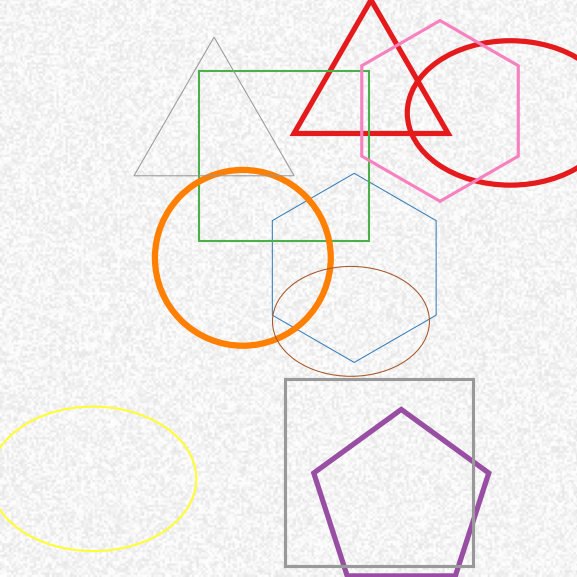[{"shape": "triangle", "thickness": 2.5, "radius": 0.77, "center": [0.643, 0.845]}, {"shape": "oval", "thickness": 2.5, "radius": 0.89, "center": [0.884, 0.804]}, {"shape": "hexagon", "thickness": 0.5, "radius": 0.82, "center": [0.613, 0.535]}, {"shape": "square", "thickness": 1, "radius": 0.73, "center": [0.491, 0.729]}, {"shape": "pentagon", "thickness": 2.5, "radius": 0.8, "center": [0.695, 0.131]}, {"shape": "circle", "thickness": 3, "radius": 0.76, "center": [0.421, 0.553]}, {"shape": "oval", "thickness": 1, "radius": 0.89, "center": [0.161, 0.17]}, {"shape": "oval", "thickness": 0.5, "radius": 0.68, "center": [0.608, 0.443]}, {"shape": "hexagon", "thickness": 1.5, "radius": 0.78, "center": [0.762, 0.807]}, {"shape": "triangle", "thickness": 0.5, "radius": 0.8, "center": [0.371, 0.775]}, {"shape": "square", "thickness": 1.5, "radius": 0.81, "center": [0.656, 0.181]}]